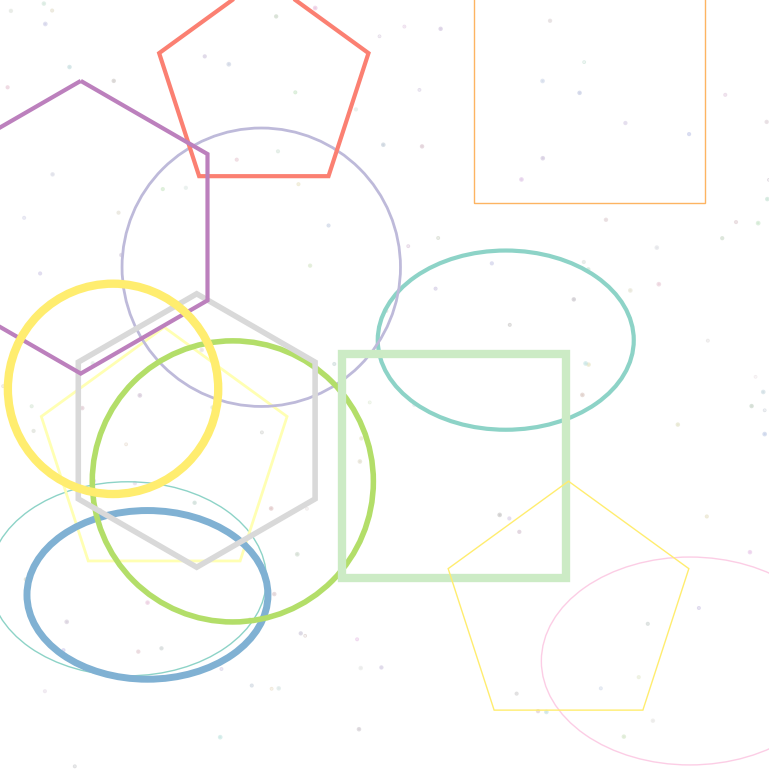[{"shape": "oval", "thickness": 0.5, "radius": 0.9, "center": [0.166, 0.248]}, {"shape": "oval", "thickness": 1.5, "radius": 0.83, "center": [0.657, 0.558]}, {"shape": "pentagon", "thickness": 1, "radius": 0.84, "center": [0.213, 0.407]}, {"shape": "circle", "thickness": 1, "radius": 0.9, "center": [0.339, 0.653]}, {"shape": "pentagon", "thickness": 1.5, "radius": 0.71, "center": [0.343, 0.887]}, {"shape": "oval", "thickness": 2.5, "radius": 0.78, "center": [0.191, 0.227]}, {"shape": "square", "thickness": 0.5, "radius": 0.75, "center": [0.765, 0.887]}, {"shape": "circle", "thickness": 2, "radius": 0.91, "center": [0.302, 0.375]}, {"shape": "oval", "thickness": 0.5, "radius": 0.96, "center": [0.896, 0.142]}, {"shape": "hexagon", "thickness": 2, "radius": 0.89, "center": [0.255, 0.441]}, {"shape": "hexagon", "thickness": 1.5, "radius": 0.95, "center": [0.105, 0.705]}, {"shape": "square", "thickness": 3, "radius": 0.73, "center": [0.59, 0.394]}, {"shape": "circle", "thickness": 3, "radius": 0.68, "center": [0.147, 0.495]}, {"shape": "pentagon", "thickness": 0.5, "radius": 0.82, "center": [0.738, 0.211]}]